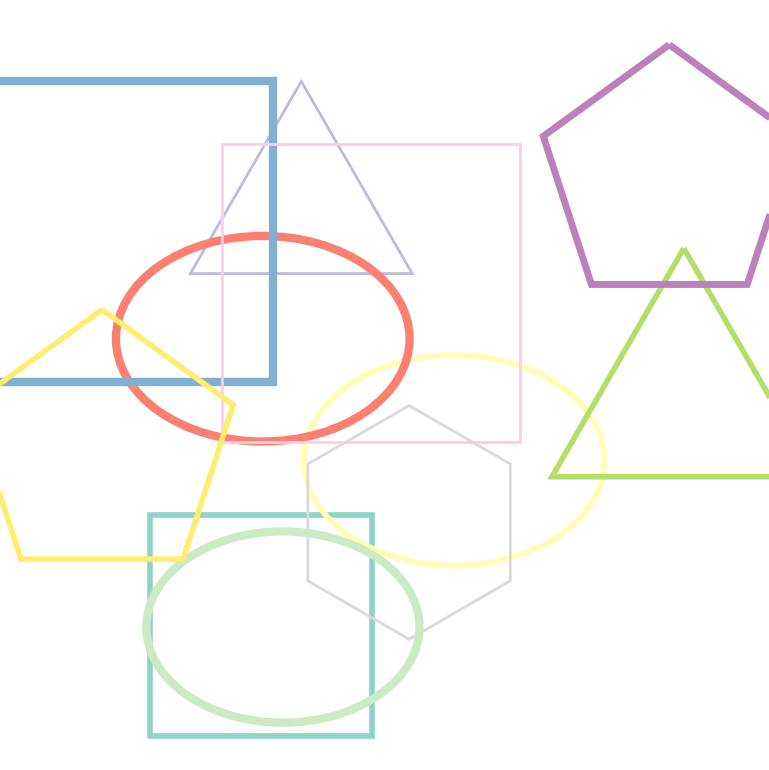[{"shape": "square", "thickness": 2, "radius": 0.72, "center": [0.339, 0.188]}, {"shape": "oval", "thickness": 2, "radius": 0.98, "center": [0.59, 0.402]}, {"shape": "triangle", "thickness": 1, "radius": 0.83, "center": [0.391, 0.728]}, {"shape": "oval", "thickness": 3, "radius": 0.95, "center": [0.341, 0.56]}, {"shape": "square", "thickness": 3, "radius": 0.98, "center": [0.159, 0.699]}, {"shape": "triangle", "thickness": 2, "radius": 0.99, "center": [0.888, 0.48]}, {"shape": "square", "thickness": 1, "radius": 0.97, "center": [0.482, 0.62]}, {"shape": "hexagon", "thickness": 1, "radius": 0.76, "center": [0.531, 0.322]}, {"shape": "pentagon", "thickness": 2.5, "radius": 0.86, "center": [0.869, 0.77]}, {"shape": "oval", "thickness": 3, "radius": 0.89, "center": [0.367, 0.186]}, {"shape": "pentagon", "thickness": 2, "radius": 0.9, "center": [0.132, 0.419]}]